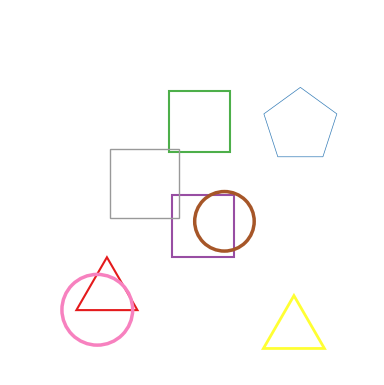[{"shape": "triangle", "thickness": 1.5, "radius": 0.46, "center": [0.278, 0.24]}, {"shape": "pentagon", "thickness": 0.5, "radius": 0.5, "center": [0.78, 0.673]}, {"shape": "square", "thickness": 1.5, "radius": 0.4, "center": [0.519, 0.685]}, {"shape": "square", "thickness": 1.5, "radius": 0.4, "center": [0.527, 0.414]}, {"shape": "triangle", "thickness": 2, "radius": 0.46, "center": [0.763, 0.141]}, {"shape": "circle", "thickness": 2.5, "radius": 0.39, "center": [0.583, 0.425]}, {"shape": "circle", "thickness": 2.5, "radius": 0.46, "center": [0.253, 0.195]}, {"shape": "square", "thickness": 1, "radius": 0.45, "center": [0.376, 0.523]}]